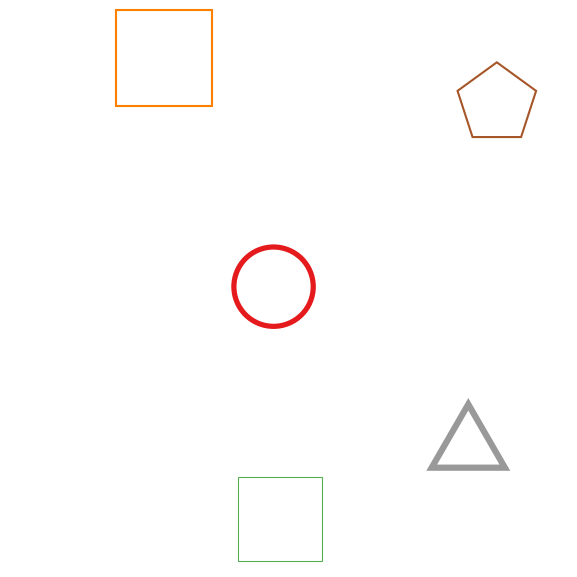[{"shape": "circle", "thickness": 2.5, "radius": 0.34, "center": [0.474, 0.503]}, {"shape": "square", "thickness": 0.5, "radius": 0.36, "center": [0.485, 0.101]}, {"shape": "square", "thickness": 1, "radius": 0.42, "center": [0.284, 0.899]}, {"shape": "pentagon", "thickness": 1, "radius": 0.36, "center": [0.86, 0.82]}, {"shape": "triangle", "thickness": 3, "radius": 0.37, "center": [0.811, 0.226]}]